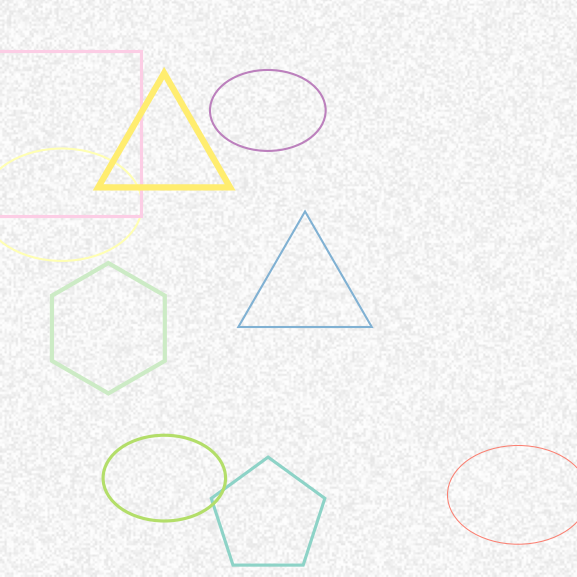[{"shape": "pentagon", "thickness": 1.5, "radius": 0.52, "center": [0.464, 0.104]}, {"shape": "oval", "thickness": 1, "radius": 0.7, "center": [0.107, 0.645]}, {"shape": "oval", "thickness": 0.5, "radius": 0.61, "center": [0.897, 0.142]}, {"shape": "triangle", "thickness": 1, "radius": 0.67, "center": [0.528, 0.5]}, {"shape": "oval", "thickness": 1.5, "radius": 0.53, "center": [0.285, 0.171]}, {"shape": "square", "thickness": 1.5, "radius": 0.71, "center": [0.102, 0.768]}, {"shape": "oval", "thickness": 1, "radius": 0.5, "center": [0.464, 0.808]}, {"shape": "hexagon", "thickness": 2, "radius": 0.56, "center": [0.188, 0.431]}, {"shape": "triangle", "thickness": 3, "radius": 0.66, "center": [0.284, 0.741]}]